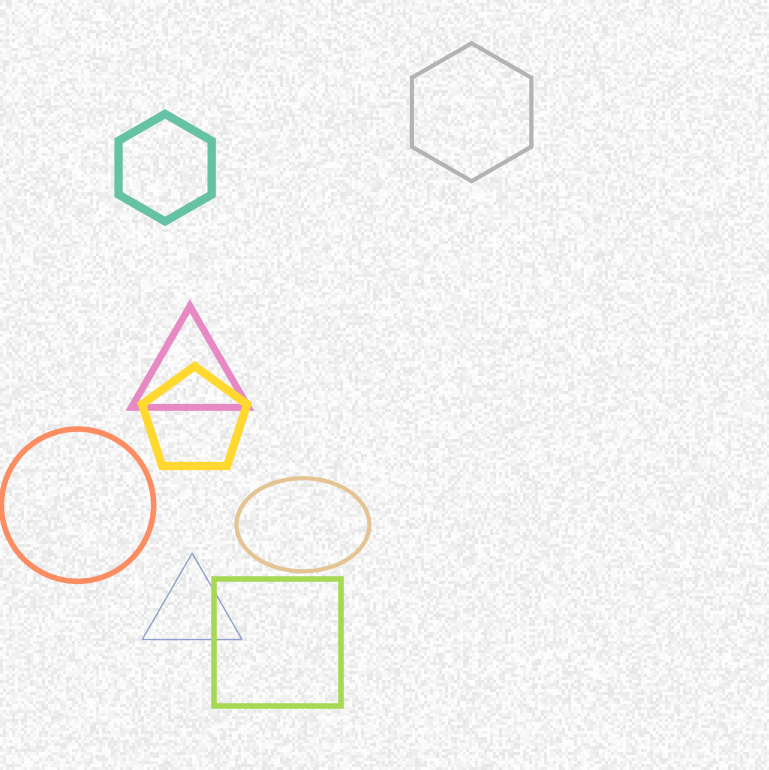[{"shape": "hexagon", "thickness": 3, "radius": 0.35, "center": [0.214, 0.782]}, {"shape": "circle", "thickness": 2, "radius": 0.49, "center": [0.101, 0.344]}, {"shape": "triangle", "thickness": 0.5, "radius": 0.37, "center": [0.25, 0.207]}, {"shape": "triangle", "thickness": 2.5, "radius": 0.44, "center": [0.247, 0.515]}, {"shape": "square", "thickness": 2, "radius": 0.41, "center": [0.361, 0.165]}, {"shape": "pentagon", "thickness": 3, "radius": 0.36, "center": [0.253, 0.453]}, {"shape": "oval", "thickness": 1.5, "radius": 0.43, "center": [0.393, 0.319]}, {"shape": "hexagon", "thickness": 1.5, "radius": 0.45, "center": [0.613, 0.854]}]